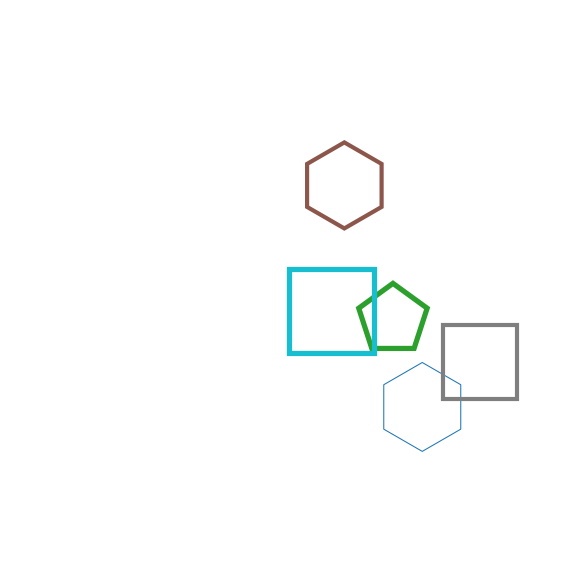[{"shape": "hexagon", "thickness": 0.5, "radius": 0.38, "center": [0.731, 0.294]}, {"shape": "pentagon", "thickness": 2.5, "radius": 0.31, "center": [0.68, 0.446]}, {"shape": "hexagon", "thickness": 2, "radius": 0.37, "center": [0.596, 0.678]}, {"shape": "square", "thickness": 2, "radius": 0.32, "center": [0.831, 0.372]}, {"shape": "square", "thickness": 2.5, "radius": 0.36, "center": [0.574, 0.46]}]